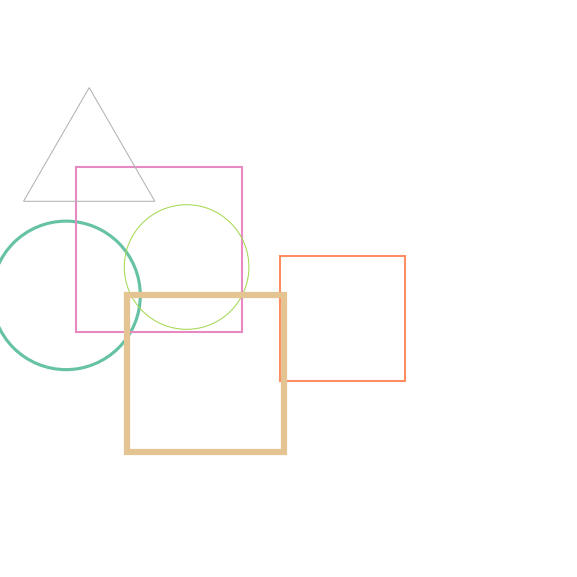[{"shape": "circle", "thickness": 1.5, "radius": 0.64, "center": [0.114, 0.488]}, {"shape": "square", "thickness": 1, "radius": 0.54, "center": [0.593, 0.447]}, {"shape": "square", "thickness": 1, "radius": 0.72, "center": [0.276, 0.567]}, {"shape": "circle", "thickness": 0.5, "radius": 0.54, "center": [0.323, 0.537]}, {"shape": "square", "thickness": 3, "radius": 0.68, "center": [0.356, 0.352]}, {"shape": "triangle", "thickness": 0.5, "radius": 0.66, "center": [0.154, 0.716]}]